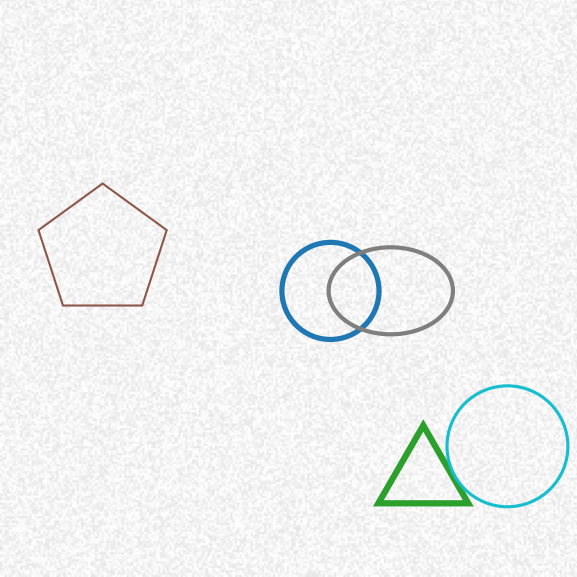[{"shape": "circle", "thickness": 2.5, "radius": 0.42, "center": [0.572, 0.495]}, {"shape": "triangle", "thickness": 3, "radius": 0.45, "center": [0.733, 0.173]}, {"shape": "pentagon", "thickness": 1, "radius": 0.58, "center": [0.178, 0.565]}, {"shape": "oval", "thickness": 2, "radius": 0.54, "center": [0.677, 0.496]}, {"shape": "circle", "thickness": 1.5, "radius": 0.52, "center": [0.879, 0.226]}]